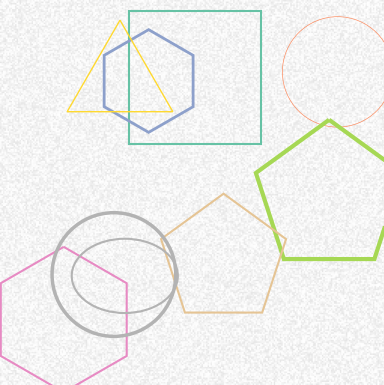[{"shape": "square", "thickness": 1.5, "radius": 0.86, "center": [0.507, 0.799]}, {"shape": "circle", "thickness": 0.5, "radius": 0.72, "center": [0.877, 0.813]}, {"shape": "hexagon", "thickness": 2, "radius": 0.67, "center": [0.386, 0.79]}, {"shape": "hexagon", "thickness": 1.5, "radius": 0.94, "center": [0.166, 0.17]}, {"shape": "pentagon", "thickness": 3, "radius": 1.0, "center": [0.855, 0.489]}, {"shape": "triangle", "thickness": 1, "radius": 0.79, "center": [0.312, 0.789]}, {"shape": "pentagon", "thickness": 1.5, "radius": 0.85, "center": [0.581, 0.326]}, {"shape": "oval", "thickness": 1.5, "radius": 0.69, "center": [0.324, 0.283]}, {"shape": "circle", "thickness": 2.5, "radius": 0.8, "center": [0.296, 0.287]}]